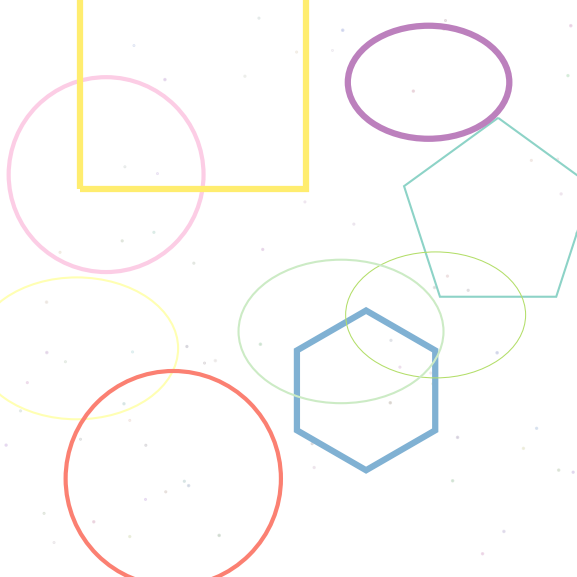[{"shape": "pentagon", "thickness": 1, "radius": 0.86, "center": [0.863, 0.624]}, {"shape": "oval", "thickness": 1, "radius": 0.88, "center": [0.133, 0.396]}, {"shape": "circle", "thickness": 2, "radius": 0.93, "center": [0.3, 0.17]}, {"shape": "hexagon", "thickness": 3, "radius": 0.69, "center": [0.634, 0.323]}, {"shape": "oval", "thickness": 0.5, "radius": 0.78, "center": [0.754, 0.454]}, {"shape": "circle", "thickness": 2, "radius": 0.84, "center": [0.184, 0.697]}, {"shape": "oval", "thickness": 3, "radius": 0.7, "center": [0.742, 0.857]}, {"shape": "oval", "thickness": 1, "radius": 0.89, "center": [0.591, 0.425]}, {"shape": "square", "thickness": 3, "radius": 0.98, "center": [0.334, 0.868]}]